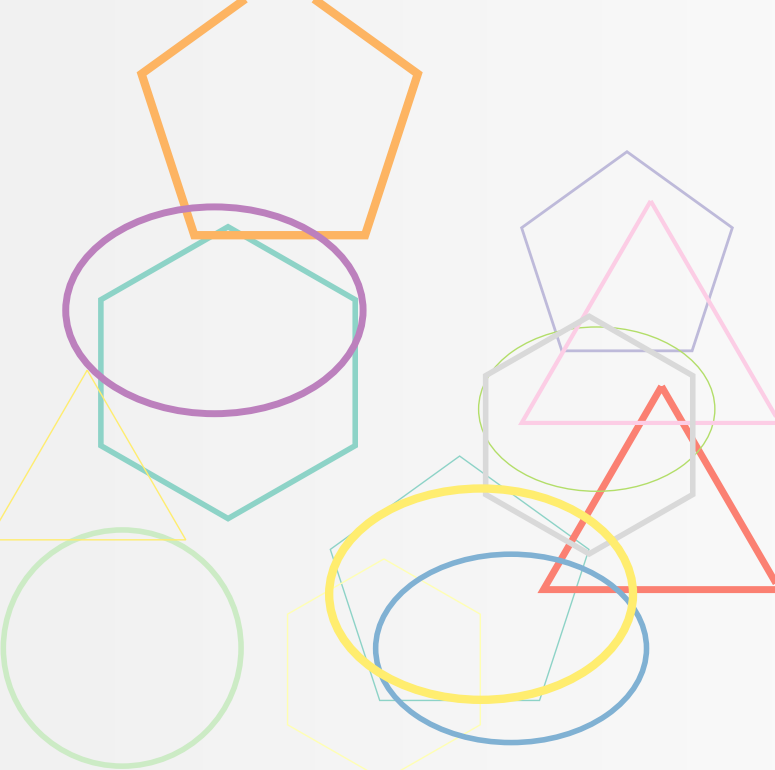[{"shape": "pentagon", "thickness": 0.5, "radius": 0.88, "center": [0.593, 0.232]}, {"shape": "hexagon", "thickness": 2, "radius": 0.95, "center": [0.294, 0.516]}, {"shape": "hexagon", "thickness": 0.5, "radius": 0.72, "center": [0.495, 0.131]}, {"shape": "pentagon", "thickness": 1, "radius": 0.71, "center": [0.809, 0.66]}, {"shape": "triangle", "thickness": 2.5, "radius": 0.88, "center": [0.854, 0.322]}, {"shape": "oval", "thickness": 2, "radius": 0.87, "center": [0.659, 0.158]}, {"shape": "pentagon", "thickness": 3, "radius": 0.94, "center": [0.361, 0.846]}, {"shape": "oval", "thickness": 0.5, "radius": 0.76, "center": [0.77, 0.469]}, {"shape": "triangle", "thickness": 1.5, "radius": 0.96, "center": [0.84, 0.547]}, {"shape": "hexagon", "thickness": 2, "radius": 0.77, "center": [0.76, 0.435]}, {"shape": "oval", "thickness": 2.5, "radius": 0.96, "center": [0.277, 0.597]}, {"shape": "circle", "thickness": 2, "radius": 0.77, "center": [0.158, 0.158]}, {"shape": "oval", "thickness": 3, "radius": 0.98, "center": [0.621, 0.228]}, {"shape": "triangle", "thickness": 0.5, "radius": 0.73, "center": [0.113, 0.372]}]